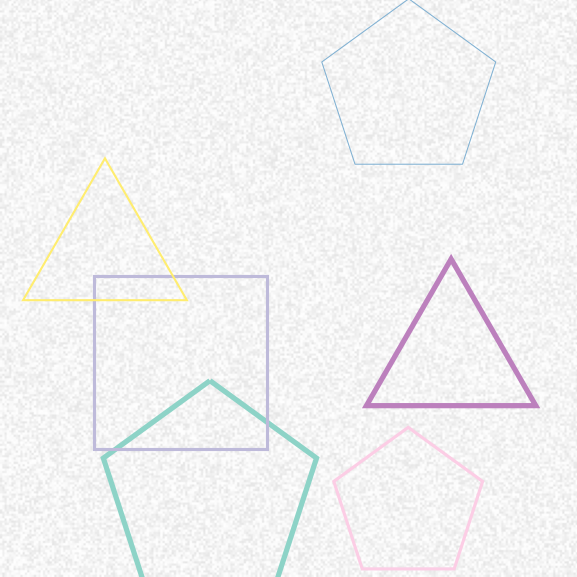[{"shape": "pentagon", "thickness": 2.5, "radius": 0.97, "center": [0.364, 0.146]}, {"shape": "square", "thickness": 1.5, "radius": 0.75, "center": [0.312, 0.372]}, {"shape": "pentagon", "thickness": 0.5, "radius": 0.79, "center": [0.708, 0.843]}, {"shape": "pentagon", "thickness": 1.5, "radius": 0.68, "center": [0.707, 0.124]}, {"shape": "triangle", "thickness": 2.5, "radius": 0.85, "center": [0.781, 0.381]}, {"shape": "triangle", "thickness": 1, "radius": 0.82, "center": [0.182, 0.561]}]